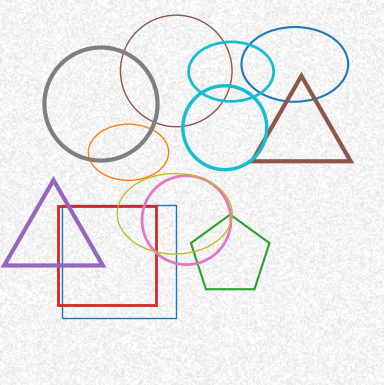[{"shape": "square", "thickness": 1, "radius": 0.74, "center": [0.309, 0.32]}, {"shape": "oval", "thickness": 1.5, "radius": 0.69, "center": [0.766, 0.833]}, {"shape": "oval", "thickness": 1, "radius": 0.52, "center": [0.334, 0.604]}, {"shape": "pentagon", "thickness": 1.5, "radius": 0.54, "center": [0.598, 0.335]}, {"shape": "square", "thickness": 2, "radius": 0.64, "center": [0.278, 0.336]}, {"shape": "triangle", "thickness": 3, "radius": 0.74, "center": [0.139, 0.384]}, {"shape": "triangle", "thickness": 3, "radius": 0.74, "center": [0.783, 0.655]}, {"shape": "circle", "thickness": 1, "radius": 0.72, "center": [0.458, 0.816]}, {"shape": "circle", "thickness": 2, "radius": 0.58, "center": [0.484, 0.428]}, {"shape": "circle", "thickness": 3, "radius": 0.73, "center": [0.262, 0.73]}, {"shape": "oval", "thickness": 1, "radius": 0.75, "center": [0.454, 0.445]}, {"shape": "circle", "thickness": 2.5, "radius": 0.54, "center": [0.584, 0.668]}, {"shape": "oval", "thickness": 2, "radius": 0.55, "center": [0.6, 0.814]}]